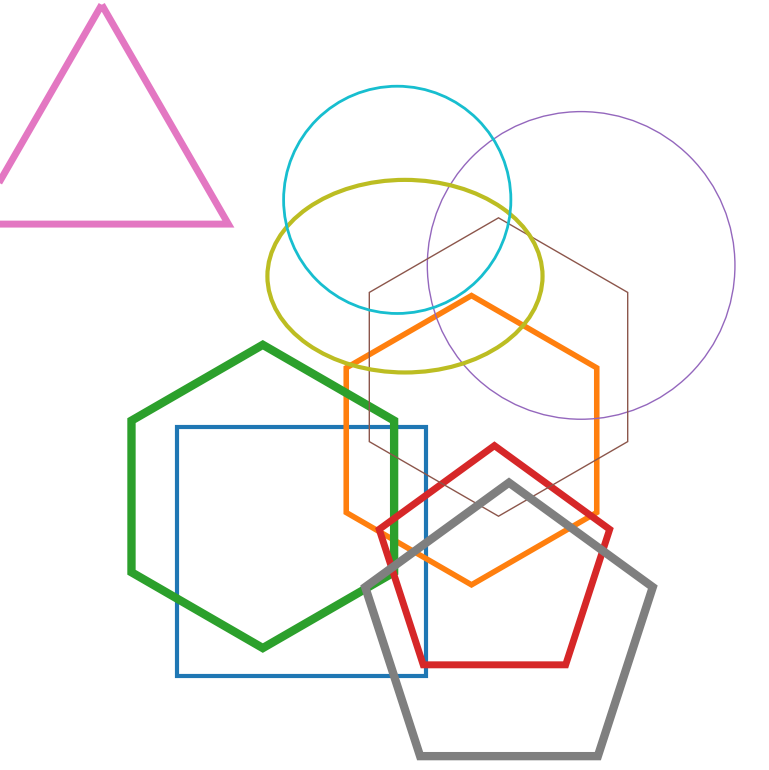[{"shape": "square", "thickness": 1.5, "radius": 0.81, "center": [0.392, 0.284]}, {"shape": "hexagon", "thickness": 2, "radius": 0.94, "center": [0.612, 0.428]}, {"shape": "hexagon", "thickness": 3, "radius": 0.98, "center": [0.341, 0.355]}, {"shape": "pentagon", "thickness": 2.5, "radius": 0.79, "center": [0.642, 0.264]}, {"shape": "circle", "thickness": 0.5, "radius": 1.0, "center": [0.755, 0.655]}, {"shape": "hexagon", "thickness": 0.5, "radius": 0.97, "center": [0.647, 0.523]}, {"shape": "triangle", "thickness": 2.5, "radius": 0.95, "center": [0.132, 0.804]}, {"shape": "pentagon", "thickness": 3, "radius": 0.98, "center": [0.661, 0.177]}, {"shape": "oval", "thickness": 1.5, "radius": 0.89, "center": [0.526, 0.641]}, {"shape": "circle", "thickness": 1, "radius": 0.74, "center": [0.516, 0.74]}]